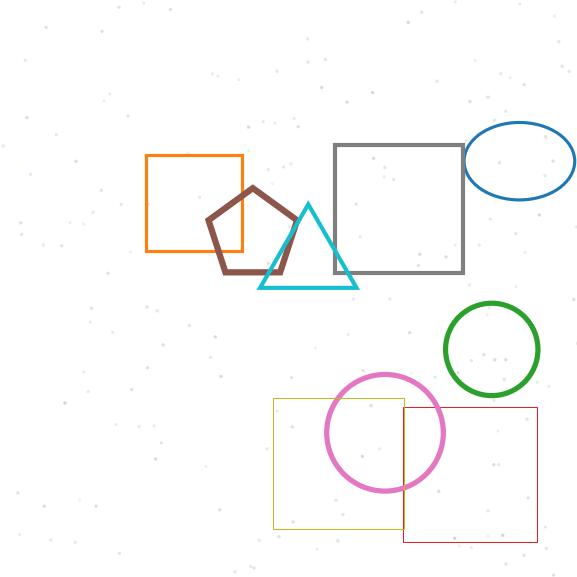[{"shape": "oval", "thickness": 1.5, "radius": 0.48, "center": [0.899, 0.72]}, {"shape": "square", "thickness": 1.5, "radius": 0.42, "center": [0.335, 0.647]}, {"shape": "circle", "thickness": 2.5, "radius": 0.4, "center": [0.852, 0.394]}, {"shape": "square", "thickness": 0.5, "radius": 0.58, "center": [0.814, 0.177]}, {"shape": "pentagon", "thickness": 3, "radius": 0.4, "center": [0.438, 0.593]}, {"shape": "circle", "thickness": 2.5, "radius": 0.51, "center": [0.667, 0.25]}, {"shape": "square", "thickness": 2, "radius": 0.55, "center": [0.691, 0.637]}, {"shape": "square", "thickness": 0.5, "radius": 0.57, "center": [0.586, 0.197]}, {"shape": "triangle", "thickness": 2, "radius": 0.48, "center": [0.534, 0.549]}]